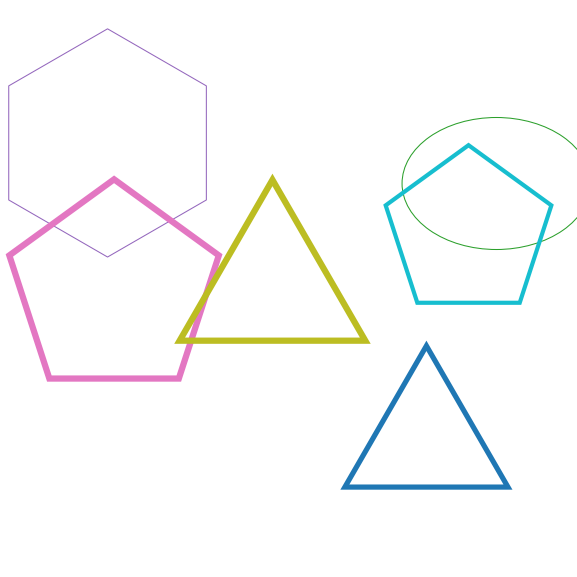[{"shape": "triangle", "thickness": 2.5, "radius": 0.82, "center": [0.738, 0.237]}, {"shape": "oval", "thickness": 0.5, "radius": 0.82, "center": [0.859, 0.681]}, {"shape": "hexagon", "thickness": 0.5, "radius": 0.99, "center": [0.186, 0.752]}, {"shape": "pentagon", "thickness": 3, "radius": 0.95, "center": [0.198, 0.498]}, {"shape": "triangle", "thickness": 3, "radius": 0.93, "center": [0.472, 0.502]}, {"shape": "pentagon", "thickness": 2, "radius": 0.75, "center": [0.811, 0.597]}]